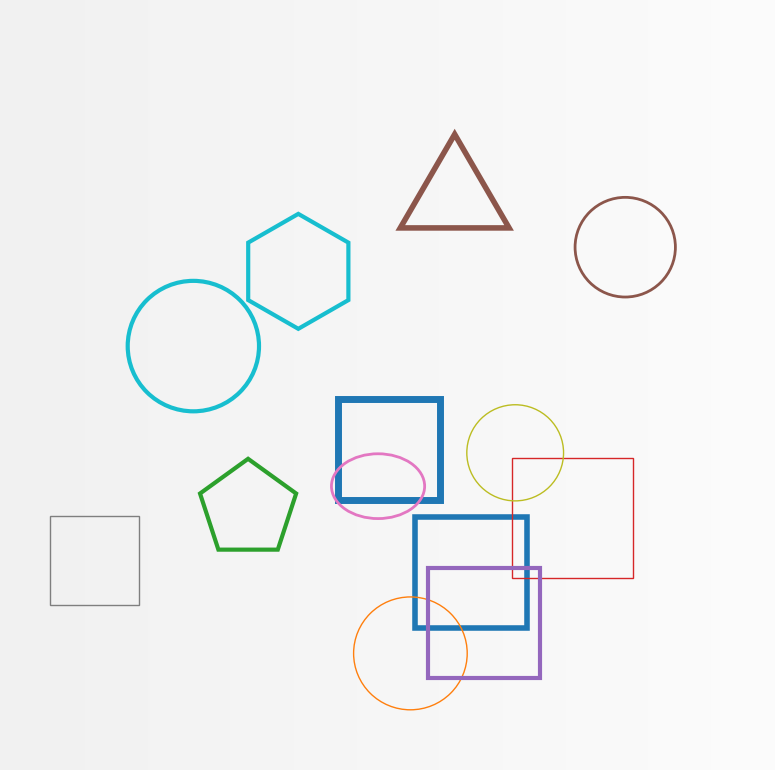[{"shape": "square", "thickness": 2.5, "radius": 0.33, "center": [0.502, 0.417]}, {"shape": "square", "thickness": 2, "radius": 0.36, "center": [0.608, 0.257]}, {"shape": "circle", "thickness": 0.5, "radius": 0.37, "center": [0.53, 0.151]}, {"shape": "pentagon", "thickness": 1.5, "radius": 0.33, "center": [0.32, 0.339]}, {"shape": "square", "thickness": 0.5, "radius": 0.39, "center": [0.739, 0.328]}, {"shape": "square", "thickness": 1.5, "radius": 0.36, "center": [0.624, 0.191]}, {"shape": "triangle", "thickness": 2, "radius": 0.41, "center": [0.587, 0.745]}, {"shape": "circle", "thickness": 1, "radius": 0.32, "center": [0.807, 0.679]}, {"shape": "oval", "thickness": 1, "radius": 0.3, "center": [0.488, 0.369]}, {"shape": "square", "thickness": 0.5, "radius": 0.29, "center": [0.122, 0.272]}, {"shape": "circle", "thickness": 0.5, "radius": 0.31, "center": [0.665, 0.412]}, {"shape": "circle", "thickness": 1.5, "radius": 0.42, "center": [0.249, 0.551]}, {"shape": "hexagon", "thickness": 1.5, "radius": 0.37, "center": [0.385, 0.648]}]